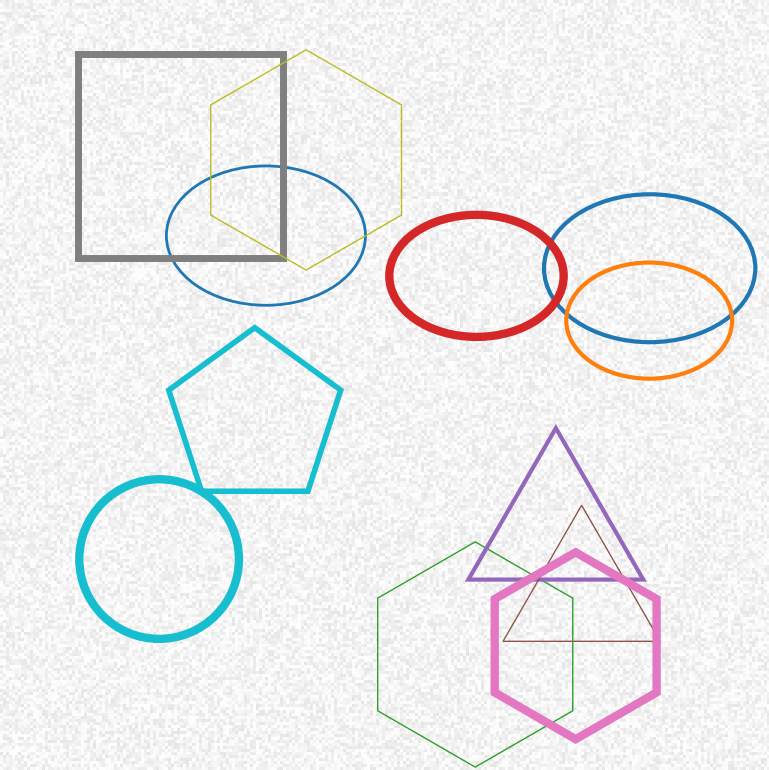[{"shape": "oval", "thickness": 1, "radius": 0.65, "center": [0.345, 0.694]}, {"shape": "oval", "thickness": 1.5, "radius": 0.69, "center": [0.844, 0.652]}, {"shape": "oval", "thickness": 1.5, "radius": 0.54, "center": [0.843, 0.584]}, {"shape": "hexagon", "thickness": 0.5, "radius": 0.73, "center": [0.617, 0.15]}, {"shape": "oval", "thickness": 3, "radius": 0.57, "center": [0.619, 0.642]}, {"shape": "triangle", "thickness": 1.5, "radius": 0.66, "center": [0.722, 0.313]}, {"shape": "triangle", "thickness": 0.5, "radius": 0.59, "center": [0.755, 0.226]}, {"shape": "hexagon", "thickness": 3, "radius": 0.61, "center": [0.748, 0.161]}, {"shape": "square", "thickness": 2.5, "radius": 0.66, "center": [0.234, 0.797]}, {"shape": "hexagon", "thickness": 0.5, "radius": 0.72, "center": [0.398, 0.792]}, {"shape": "circle", "thickness": 3, "radius": 0.52, "center": [0.207, 0.274]}, {"shape": "pentagon", "thickness": 2, "radius": 0.59, "center": [0.331, 0.457]}]